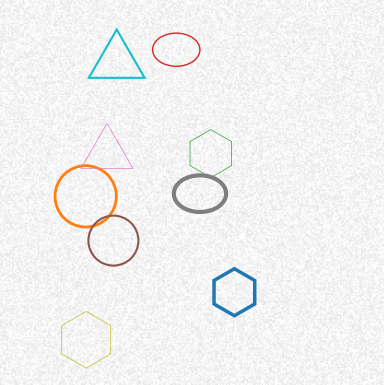[{"shape": "hexagon", "thickness": 2.5, "radius": 0.31, "center": [0.609, 0.241]}, {"shape": "circle", "thickness": 2, "radius": 0.4, "center": [0.223, 0.49]}, {"shape": "hexagon", "thickness": 0.5, "radius": 0.31, "center": [0.548, 0.601]}, {"shape": "oval", "thickness": 1, "radius": 0.31, "center": [0.458, 0.871]}, {"shape": "circle", "thickness": 1.5, "radius": 0.32, "center": [0.295, 0.375]}, {"shape": "triangle", "thickness": 0.5, "radius": 0.39, "center": [0.278, 0.601]}, {"shape": "oval", "thickness": 3, "radius": 0.34, "center": [0.519, 0.497]}, {"shape": "hexagon", "thickness": 0.5, "radius": 0.37, "center": [0.224, 0.118]}, {"shape": "triangle", "thickness": 1.5, "radius": 0.42, "center": [0.303, 0.84]}]